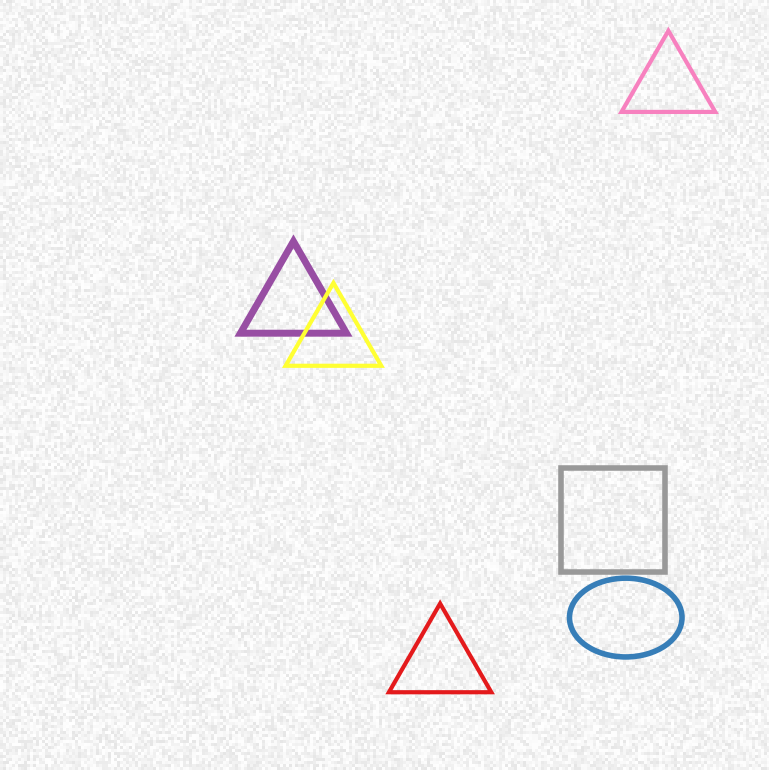[{"shape": "triangle", "thickness": 1.5, "radius": 0.38, "center": [0.572, 0.139]}, {"shape": "oval", "thickness": 2, "radius": 0.37, "center": [0.813, 0.198]}, {"shape": "triangle", "thickness": 2.5, "radius": 0.4, "center": [0.381, 0.607]}, {"shape": "triangle", "thickness": 1.5, "radius": 0.36, "center": [0.433, 0.561]}, {"shape": "triangle", "thickness": 1.5, "radius": 0.35, "center": [0.868, 0.89]}, {"shape": "square", "thickness": 2, "radius": 0.34, "center": [0.796, 0.324]}]